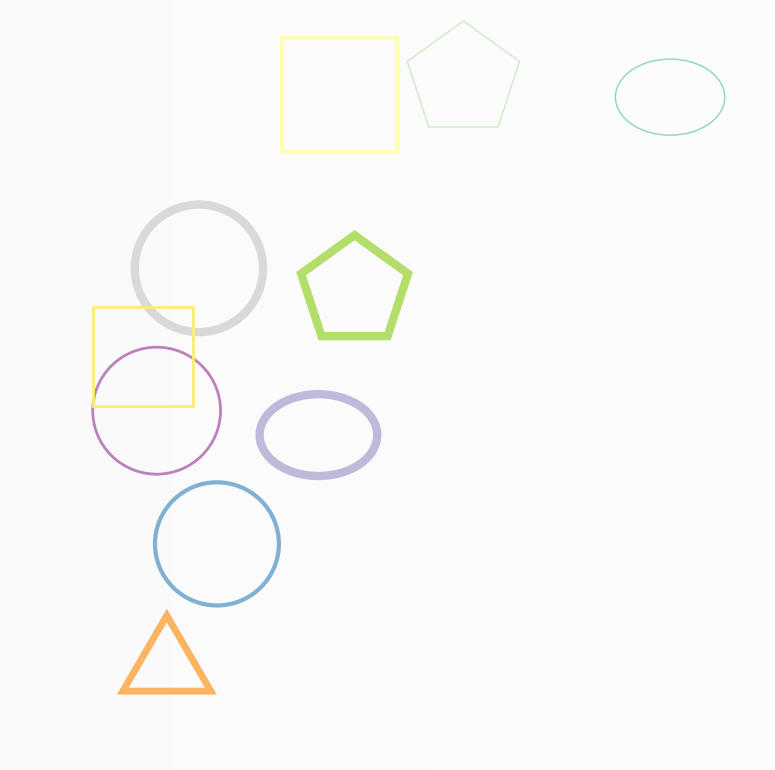[{"shape": "oval", "thickness": 0.5, "radius": 0.35, "center": [0.865, 0.874]}, {"shape": "square", "thickness": 1.5, "radius": 0.37, "center": [0.438, 0.877]}, {"shape": "oval", "thickness": 3, "radius": 0.38, "center": [0.411, 0.435]}, {"shape": "circle", "thickness": 1.5, "radius": 0.4, "center": [0.28, 0.294]}, {"shape": "triangle", "thickness": 2.5, "radius": 0.33, "center": [0.215, 0.135]}, {"shape": "pentagon", "thickness": 3, "radius": 0.36, "center": [0.457, 0.622]}, {"shape": "circle", "thickness": 3, "radius": 0.41, "center": [0.257, 0.652]}, {"shape": "circle", "thickness": 1, "radius": 0.41, "center": [0.202, 0.467]}, {"shape": "pentagon", "thickness": 0.5, "radius": 0.38, "center": [0.598, 0.897]}, {"shape": "square", "thickness": 1, "radius": 0.32, "center": [0.184, 0.537]}]